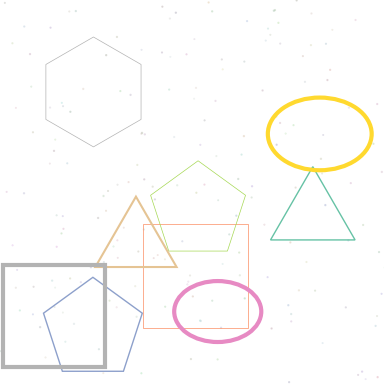[{"shape": "triangle", "thickness": 1, "radius": 0.63, "center": [0.812, 0.44]}, {"shape": "square", "thickness": 0.5, "radius": 0.68, "center": [0.508, 0.283]}, {"shape": "pentagon", "thickness": 1, "radius": 0.67, "center": [0.241, 0.145]}, {"shape": "oval", "thickness": 3, "radius": 0.57, "center": [0.566, 0.191]}, {"shape": "pentagon", "thickness": 0.5, "radius": 0.65, "center": [0.514, 0.453]}, {"shape": "oval", "thickness": 3, "radius": 0.67, "center": [0.831, 0.652]}, {"shape": "triangle", "thickness": 1.5, "radius": 0.61, "center": [0.353, 0.367]}, {"shape": "square", "thickness": 3, "radius": 0.66, "center": [0.139, 0.178]}, {"shape": "hexagon", "thickness": 0.5, "radius": 0.71, "center": [0.243, 0.761]}]